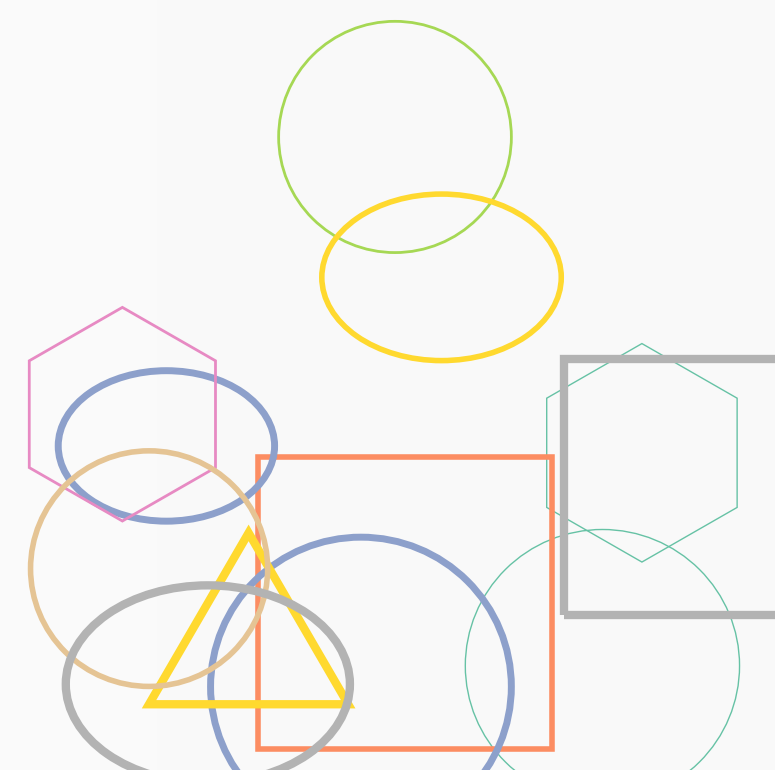[{"shape": "hexagon", "thickness": 0.5, "radius": 0.71, "center": [0.828, 0.412]}, {"shape": "circle", "thickness": 0.5, "radius": 0.88, "center": [0.777, 0.135]}, {"shape": "square", "thickness": 2, "radius": 0.95, "center": [0.523, 0.217]}, {"shape": "circle", "thickness": 2.5, "radius": 0.97, "center": [0.466, 0.108]}, {"shape": "oval", "thickness": 2.5, "radius": 0.7, "center": [0.215, 0.421]}, {"shape": "hexagon", "thickness": 1, "radius": 0.69, "center": [0.158, 0.462]}, {"shape": "circle", "thickness": 1, "radius": 0.75, "center": [0.51, 0.822]}, {"shape": "oval", "thickness": 2, "radius": 0.77, "center": [0.57, 0.64]}, {"shape": "triangle", "thickness": 3, "radius": 0.74, "center": [0.321, 0.16]}, {"shape": "circle", "thickness": 2, "radius": 0.76, "center": [0.192, 0.262]}, {"shape": "oval", "thickness": 3, "radius": 0.92, "center": [0.268, 0.111]}, {"shape": "square", "thickness": 3, "radius": 0.83, "center": [0.895, 0.368]}]